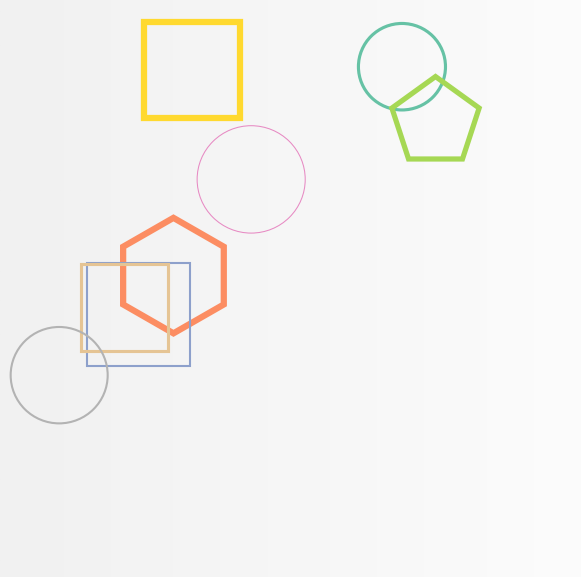[{"shape": "circle", "thickness": 1.5, "radius": 0.37, "center": [0.692, 0.884]}, {"shape": "hexagon", "thickness": 3, "radius": 0.5, "center": [0.298, 0.522]}, {"shape": "square", "thickness": 1, "radius": 0.45, "center": [0.238, 0.455]}, {"shape": "circle", "thickness": 0.5, "radius": 0.46, "center": [0.432, 0.688]}, {"shape": "pentagon", "thickness": 2.5, "radius": 0.39, "center": [0.749, 0.788]}, {"shape": "square", "thickness": 3, "radius": 0.41, "center": [0.331, 0.878]}, {"shape": "square", "thickness": 1.5, "radius": 0.38, "center": [0.214, 0.467]}, {"shape": "circle", "thickness": 1, "radius": 0.42, "center": [0.102, 0.349]}]